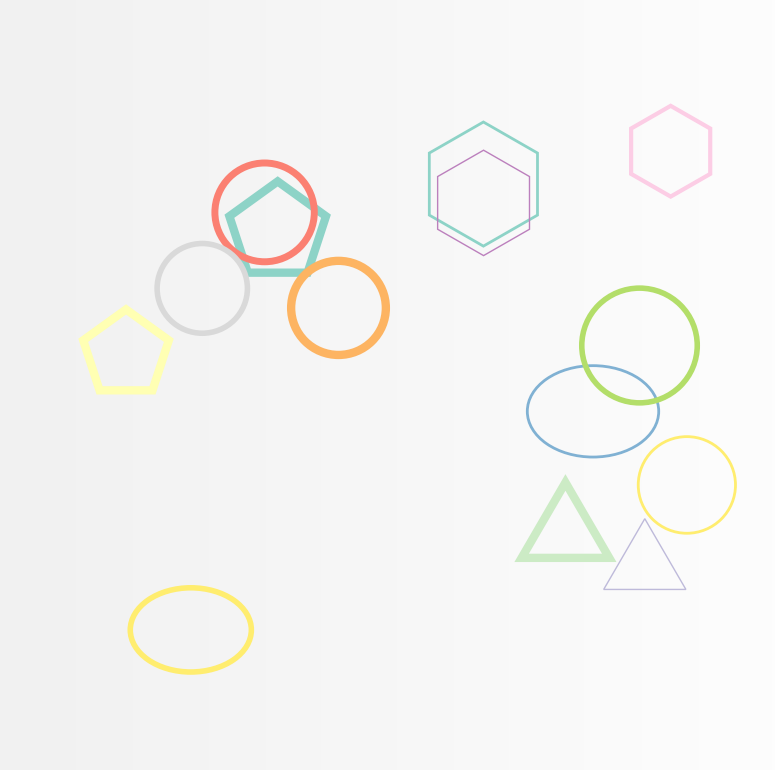[{"shape": "hexagon", "thickness": 1, "radius": 0.4, "center": [0.624, 0.761]}, {"shape": "pentagon", "thickness": 3, "radius": 0.33, "center": [0.358, 0.699]}, {"shape": "pentagon", "thickness": 3, "radius": 0.29, "center": [0.163, 0.54]}, {"shape": "triangle", "thickness": 0.5, "radius": 0.31, "center": [0.832, 0.265]}, {"shape": "circle", "thickness": 2.5, "radius": 0.32, "center": [0.341, 0.724]}, {"shape": "oval", "thickness": 1, "radius": 0.42, "center": [0.765, 0.466]}, {"shape": "circle", "thickness": 3, "radius": 0.31, "center": [0.437, 0.6]}, {"shape": "circle", "thickness": 2, "radius": 0.37, "center": [0.825, 0.551]}, {"shape": "hexagon", "thickness": 1.5, "radius": 0.29, "center": [0.865, 0.804]}, {"shape": "circle", "thickness": 2, "radius": 0.29, "center": [0.261, 0.625]}, {"shape": "hexagon", "thickness": 0.5, "radius": 0.34, "center": [0.624, 0.736]}, {"shape": "triangle", "thickness": 3, "radius": 0.33, "center": [0.73, 0.308]}, {"shape": "circle", "thickness": 1, "radius": 0.31, "center": [0.886, 0.37]}, {"shape": "oval", "thickness": 2, "radius": 0.39, "center": [0.246, 0.182]}]